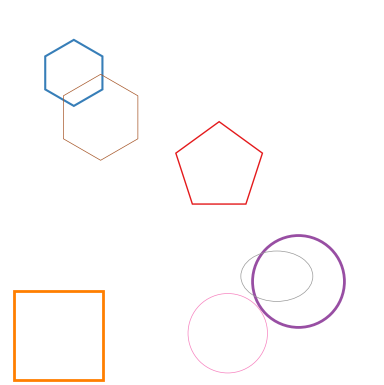[{"shape": "pentagon", "thickness": 1, "radius": 0.59, "center": [0.569, 0.566]}, {"shape": "hexagon", "thickness": 1.5, "radius": 0.43, "center": [0.192, 0.811]}, {"shape": "circle", "thickness": 2, "radius": 0.6, "center": [0.775, 0.269]}, {"shape": "square", "thickness": 2, "radius": 0.58, "center": [0.152, 0.129]}, {"shape": "hexagon", "thickness": 0.5, "radius": 0.56, "center": [0.261, 0.695]}, {"shape": "circle", "thickness": 0.5, "radius": 0.52, "center": [0.592, 0.134]}, {"shape": "oval", "thickness": 0.5, "radius": 0.47, "center": [0.719, 0.283]}]